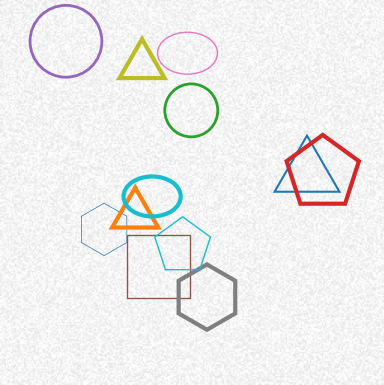[{"shape": "triangle", "thickness": 1.5, "radius": 0.49, "center": [0.797, 0.551]}, {"shape": "hexagon", "thickness": 0.5, "radius": 0.34, "center": [0.27, 0.404]}, {"shape": "triangle", "thickness": 3, "radius": 0.35, "center": [0.351, 0.444]}, {"shape": "circle", "thickness": 2, "radius": 0.34, "center": [0.497, 0.713]}, {"shape": "pentagon", "thickness": 3, "radius": 0.49, "center": [0.838, 0.551]}, {"shape": "circle", "thickness": 2, "radius": 0.47, "center": [0.171, 0.893]}, {"shape": "square", "thickness": 1, "radius": 0.4, "center": [0.412, 0.308]}, {"shape": "oval", "thickness": 1, "radius": 0.39, "center": [0.487, 0.862]}, {"shape": "hexagon", "thickness": 3, "radius": 0.42, "center": [0.538, 0.228]}, {"shape": "triangle", "thickness": 3, "radius": 0.34, "center": [0.369, 0.831]}, {"shape": "oval", "thickness": 3, "radius": 0.37, "center": [0.395, 0.49]}, {"shape": "pentagon", "thickness": 1, "radius": 0.38, "center": [0.474, 0.361]}]